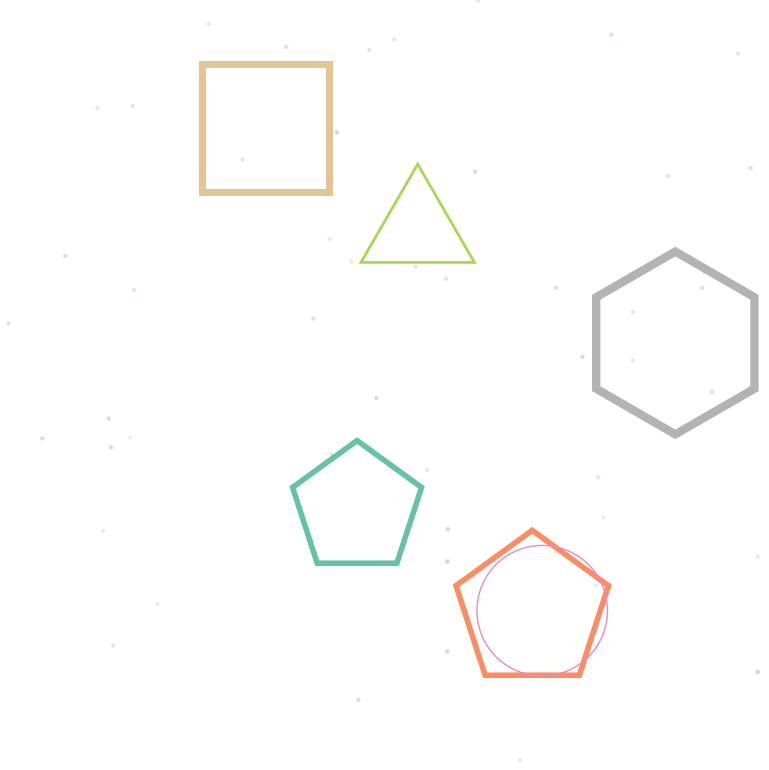[{"shape": "pentagon", "thickness": 2, "radius": 0.44, "center": [0.464, 0.34]}, {"shape": "pentagon", "thickness": 2, "radius": 0.52, "center": [0.691, 0.207]}, {"shape": "circle", "thickness": 0.5, "radius": 0.42, "center": [0.704, 0.207]}, {"shape": "triangle", "thickness": 1, "radius": 0.43, "center": [0.542, 0.702]}, {"shape": "square", "thickness": 2.5, "radius": 0.41, "center": [0.345, 0.834]}, {"shape": "hexagon", "thickness": 3, "radius": 0.59, "center": [0.877, 0.555]}]